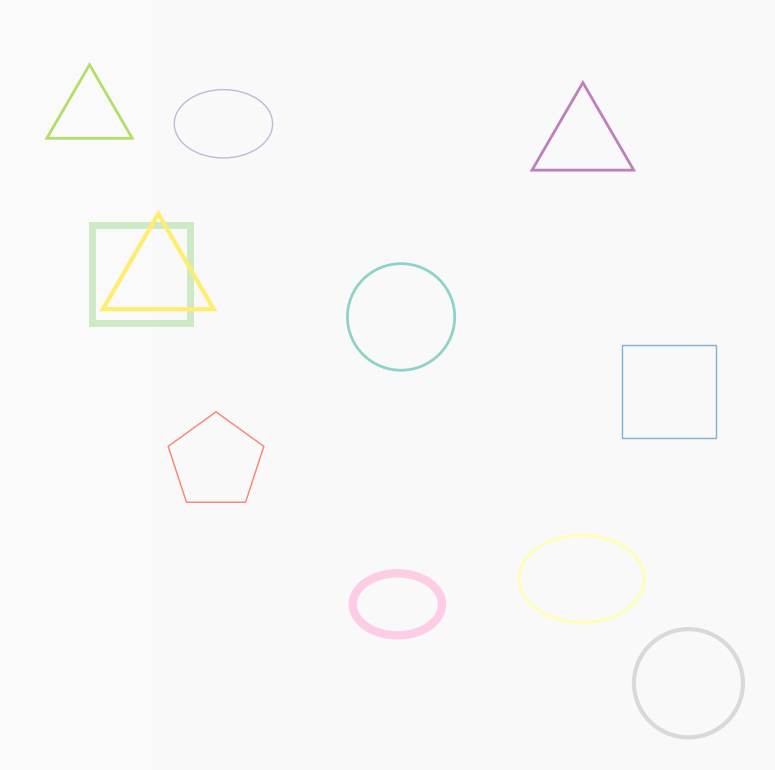[{"shape": "circle", "thickness": 1, "radius": 0.35, "center": [0.517, 0.588]}, {"shape": "oval", "thickness": 1, "radius": 0.4, "center": [0.75, 0.248]}, {"shape": "oval", "thickness": 0.5, "radius": 0.32, "center": [0.288, 0.839]}, {"shape": "pentagon", "thickness": 0.5, "radius": 0.32, "center": [0.279, 0.4]}, {"shape": "square", "thickness": 0.5, "radius": 0.3, "center": [0.863, 0.491]}, {"shape": "triangle", "thickness": 1, "radius": 0.32, "center": [0.116, 0.852]}, {"shape": "oval", "thickness": 3, "radius": 0.29, "center": [0.513, 0.215]}, {"shape": "circle", "thickness": 1.5, "radius": 0.35, "center": [0.888, 0.113]}, {"shape": "triangle", "thickness": 1, "radius": 0.38, "center": [0.752, 0.817]}, {"shape": "square", "thickness": 2.5, "radius": 0.32, "center": [0.182, 0.645]}, {"shape": "triangle", "thickness": 1.5, "radius": 0.41, "center": [0.204, 0.64]}]